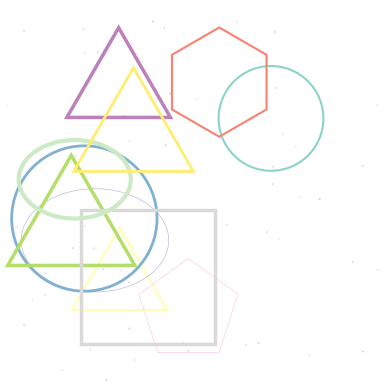[{"shape": "circle", "thickness": 1.5, "radius": 0.68, "center": [0.704, 0.692]}, {"shape": "triangle", "thickness": 1.5, "radius": 0.71, "center": [0.311, 0.266]}, {"shape": "oval", "thickness": 0.5, "radius": 0.96, "center": [0.247, 0.376]}, {"shape": "hexagon", "thickness": 1.5, "radius": 0.71, "center": [0.569, 0.787]}, {"shape": "circle", "thickness": 2, "radius": 0.94, "center": [0.219, 0.432]}, {"shape": "triangle", "thickness": 2.5, "radius": 0.95, "center": [0.185, 0.406]}, {"shape": "pentagon", "thickness": 0.5, "radius": 0.68, "center": [0.489, 0.194]}, {"shape": "square", "thickness": 2.5, "radius": 0.87, "center": [0.385, 0.28]}, {"shape": "triangle", "thickness": 2.5, "radius": 0.78, "center": [0.308, 0.773]}, {"shape": "oval", "thickness": 3, "radius": 0.73, "center": [0.194, 0.534]}, {"shape": "triangle", "thickness": 2, "radius": 0.9, "center": [0.347, 0.644]}]